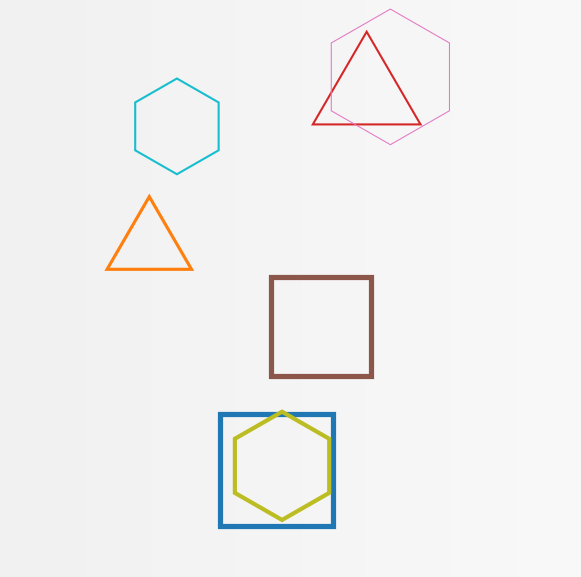[{"shape": "square", "thickness": 2.5, "radius": 0.49, "center": [0.476, 0.185]}, {"shape": "triangle", "thickness": 1.5, "radius": 0.42, "center": [0.257, 0.575]}, {"shape": "triangle", "thickness": 1, "radius": 0.53, "center": [0.631, 0.837]}, {"shape": "square", "thickness": 2.5, "radius": 0.43, "center": [0.552, 0.434]}, {"shape": "hexagon", "thickness": 0.5, "radius": 0.59, "center": [0.672, 0.866]}, {"shape": "hexagon", "thickness": 2, "radius": 0.47, "center": [0.485, 0.192]}, {"shape": "hexagon", "thickness": 1, "radius": 0.41, "center": [0.304, 0.78]}]